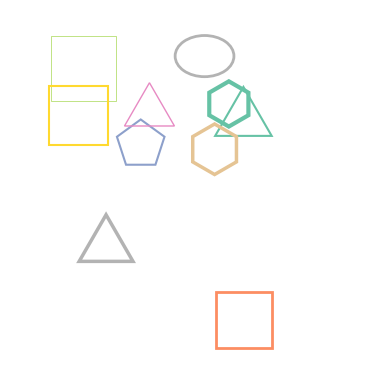[{"shape": "triangle", "thickness": 1.5, "radius": 0.42, "center": [0.632, 0.689]}, {"shape": "hexagon", "thickness": 3, "radius": 0.29, "center": [0.594, 0.73]}, {"shape": "square", "thickness": 2, "radius": 0.36, "center": [0.633, 0.169]}, {"shape": "pentagon", "thickness": 1.5, "radius": 0.32, "center": [0.366, 0.625]}, {"shape": "triangle", "thickness": 1, "radius": 0.37, "center": [0.388, 0.71]}, {"shape": "square", "thickness": 0.5, "radius": 0.42, "center": [0.218, 0.822]}, {"shape": "square", "thickness": 1.5, "radius": 0.39, "center": [0.204, 0.7]}, {"shape": "hexagon", "thickness": 2.5, "radius": 0.33, "center": [0.557, 0.612]}, {"shape": "triangle", "thickness": 2.5, "radius": 0.4, "center": [0.276, 0.361]}, {"shape": "oval", "thickness": 2, "radius": 0.38, "center": [0.531, 0.854]}]